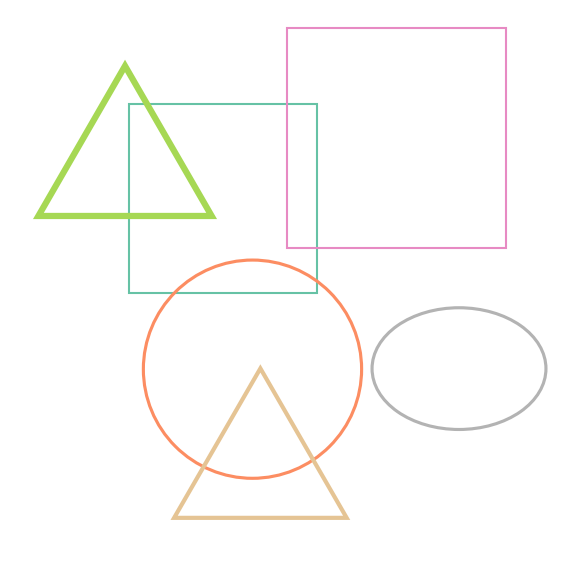[{"shape": "square", "thickness": 1, "radius": 0.82, "center": [0.386, 0.656]}, {"shape": "circle", "thickness": 1.5, "radius": 0.94, "center": [0.437, 0.36]}, {"shape": "square", "thickness": 1, "radius": 0.95, "center": [0.687, 0.76]}, {"shape": "triangle", "thickness": 3, "radius": 0.87, "center": [0.216, 0.712]}, {"shape": "triangle", "thickness": 2, "radius": 0.86, "center": [0.451, 0.189]}, {"shape": "oval", "thickness": 1.5, "radius": 0.75, "center": [0.795, 0.361]}]